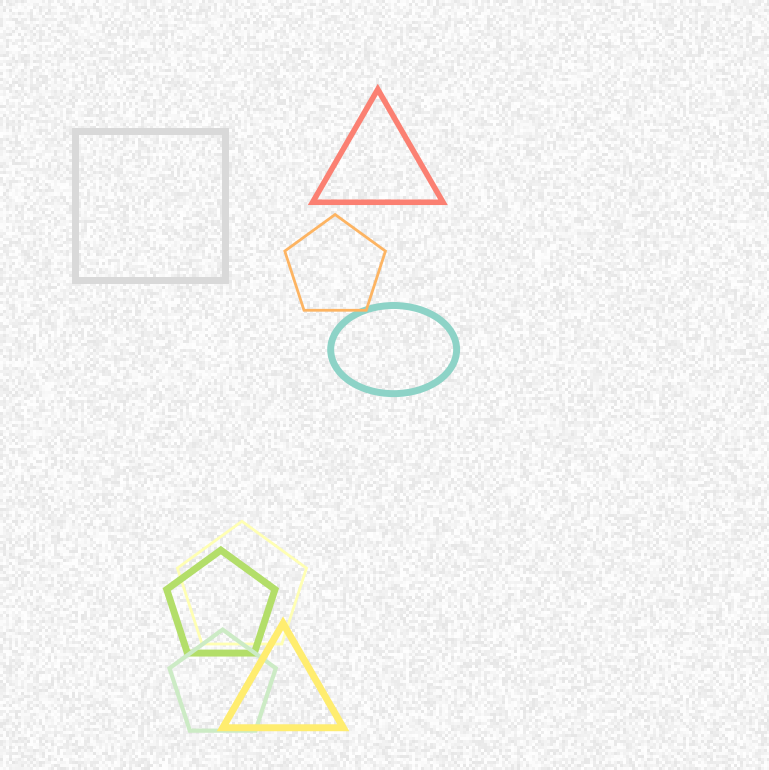[{"shape": "oval", "thickness": 2.5, "radius": 0.41, "center": [0.511, 0.546]}, {"shape": "pentagon", "thickness": 1, "radius": 0.44, "center": [0.314, 0.235]}, {"shape": "triangle", "thickness": 2, "radius": 0.49, "center": [0.491, 0.786]}, {"shape": "pentagon", "thickness": 1, "radius": 0.34, "center": [0.435, 0.653]}, {"shape": "pentagon", "thickness": 2.5, "radius": 0.37, "center": [0.287, 0.212]}, {"shape": "square", "thickness": 2.5, "radius": 0.49, "center": [0.194, 0.733]}, {"shape": "pentagon", "thickness": 1.5, "radius": 0.36, "center": [0.289, 0.11]}, {"shape": "triangle", "thickness": 2.5, "radius": 0.45, "center": [0.368, 0.1]}]